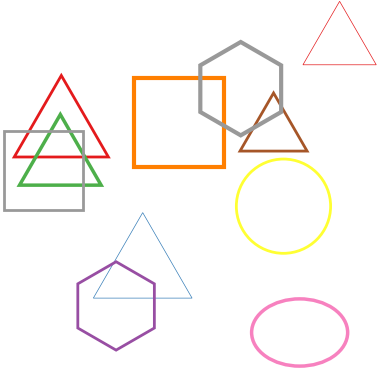[{"shape": "triangle", "thickness": 2, "radius": 0.71, "center": [0.159, 0.663]}, {"shape": "triangle", "thickness": 0.5, "radius": 0.55, "center": [0.882, 0.887]}, {"shape": "triangle", "thickness": 0.5, "radius": 0.74, "center": [0.371, 0.3]}, {"shape": "triangle", "thickness": 2.5, "radius": 0.61, "center": [0.157, 0.58]}, {"shape": "hexagon", "thickness": 2, "radius": 0.57, "center": [0.302, 0.205]}, {"shape": "square", "thickness": 3, "radius": 0.58, "center": [0.465, 0.682]}, {"shape": "circle", "thickness": 2, "radius": 0.61, "center": [0.736, 0.464]}, {"shape": "triangle", "thickness": 2, "radius": 0.5, "center": [0.711, 0.658]}, {"shape": "oval", "thickness": 2.5, "radius": 0.62, "center": [0.778, 0.136]}, {"shape": "square", "thickness": 2, "radius": 0.52, "center": [0.113, 0.557]}, {"shape": "hexagon", "thickness": 3, "radius": 0.61, "center": [0.625, 0.77]}]